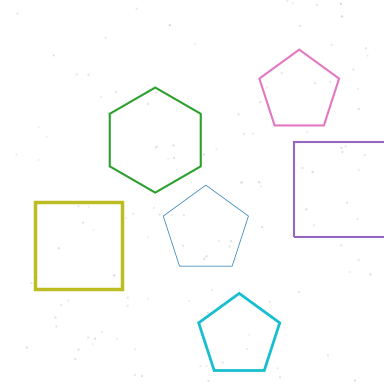[{"shape": "pentagon", "thickness": 0.5, "radius": 0.58, "center": [0.535, 0.403]}, {"shape": "hexagon", "thickness": 1.5, "radius": 0.68, "center": [0.403, 0.636]}, {"shape": "square", "thickness": 1.5, "radius": 0.62, "center": [0.887, 0.508]}, {"shape": "pentagon", "thickness": 1.5, "radius": 0.54, "center": [0.777, 0.762]}, {"shape": "square", "thickness": 2.5, "radius": 0.57, "center": [0.205, 0.363]}, {"shape": "pentagon", "thickness": 2, "radius": 0.55, "center": [0.621, 0.127]}]